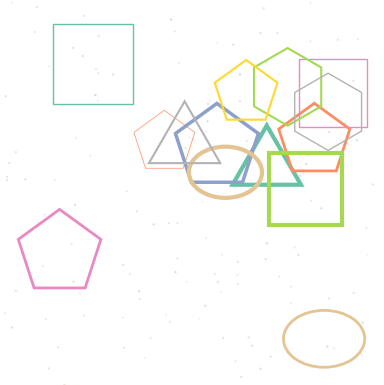[{"shape": "square", "thickness": 1, "radius": 0.52, "center": [0.242, 0.834]}, {"shape": "triangle", "thickness": 3, "radius": 0.51, "center": [0.693, 0.571]}, {"shape": "pentagon", "thickness": 2, "radius": 0.49, "center": [0.816, 0.635]}, {"shape": "pentagon", "thickness": 0.5, "radius": 0.42, "center": [0.427, 0.63]}, {"shape": "pentagon", "thickness": 2.5, "radius": 0.57, "center": [0.563, 0.618]}, {"shape": "square", "thickness": 1, "radius": 0.44, "center": [0.865, 0.759]}, {"shape": "pentagon", "thickness": 2, "radius": 0.56, "center": [0.155, 0.343]}, {"shape": "hexagon", "thickness": 1.5, "radius": 0.5, "center": [0.747, 0.774]}, {"shape": "square", "thickness": 3, "radius": 0.47, "center": [0.794, 0.508]}, {"shape": "pentagon", "thickness": 1.5, "radius": 0.43, "center": [0.639, 0.759]}, {"shape": "oval", "thickness": 2, "radius": 0.53, "center": [0.842, 0.12]}, {"shape": "oval", "thickness": 3, "radius": 0.48, "center": [0.586, 0.553]}, {"shape": "hexagon", "thickness": 1, "radius": 0.5, "center": [0.852, 0.71]}, {"shape": "triangle", "thickness": 1.5, "radius": 0.53, "center": [0.48, 0.63]}]